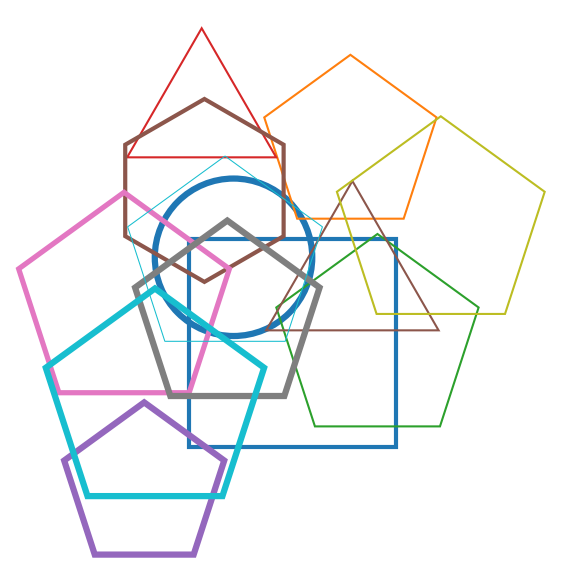[{"shape": "circle", "thickness": 3, "radius": 0.68, "center": [0.404, 0.554]}, {"shape": "square", "thickness": 2, "radius": 0.9, "center": [0.506, 0.406]}, {"shape": "pentagon", "thickness": 1, "radius": 0.78, "center": [0.607, 0.747]}, {"shape": "pentagon", "thickness": 1, "radius": 0.92, "center": [0.654, 0.41]}, {"shape": "triangle", "thickness": 1, "radius": 0.75, "center": [0.349, 0.801]}, {"shape": "pentagon", "thickness": 3, "radius": 0.73, "center": [0.25, 0.157]}, {"shape": "hexagon", "thickness": 2, "radius": 0.79, "center": [0.354, 0.669]}, {"shape": "triangle", "thickness": 1, "radius": 0.86, "center": [0.61, 0.513]}, {"shape": "pentagon", "thickness": 2.5, "radius": 0.96, "center": [0.215, 0.474]}, {"shape": "pentagon", "thickness": 3, "radius": 0.84, "center": [0.394, 0.449]}, {"shape": "pentagon", "thickness": 1, "radius": 0.95, "center": [0.763, 0.609]}, {"shape": "pentagon", "thickness": 3, "radius": 0.99, "center": [0.268, 0.301]}, {"shape": "pentagon", "thickness": 0.5, "radius": 0.89, "center": [0.39, 0.552]}]